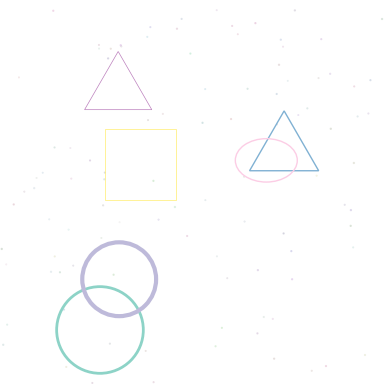[{"shape": "circle", "thickness": 2, "radius": 0.56, "center": [0.26, 0.143]}, {"shape": "circle", "thickness": 3, "radius": 0.48, "center": [0.31, 0.275]}, {"shape": "triangle", "thickness": 1, "radius": 0.52, "center": [0.738, 0.608]}, {"shape": "oval", "thickness": 1, "radius": 0.4, "center": [0.692, 0.583]}, {"shape": "triangle", "thickness": 0.5, "radius": 0.5, "center": [0.307, 0.766]}, {"shape": "square", "thickness": 0.5, "radius": 0.46, "center": [0.365, 0.572]}]